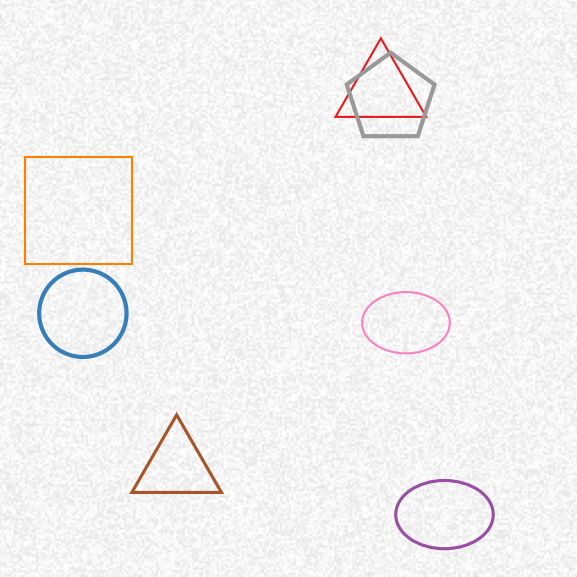[{"shape": "triangle", "thickness": 1, "radius": 0.45, "center": [0.66, 0.842]}, {"shape": "circle", "thickness": 2, "radius": 0.38, "center": [0.144, 0.457]}, {"shape": "oval", "thickness": 1.5, "radius": 0.42, "center": [0.77, 0.108]}, {"shape": "square", "thickness": 1, "radius": 0.46, "center": [0.137, 0.635]}, {"shape": "triangle", "thickness": 1.5, "radius": 0.45, "center": [0.306, 0.191]}, {"shape": "oval", "thickness": 1, "radius": 0.38, "center": [0.703, 0.44]}, {"shape": "pentagon", "thickness": 2, "radius": 0.4, "center": [0.676, 0.828]}]